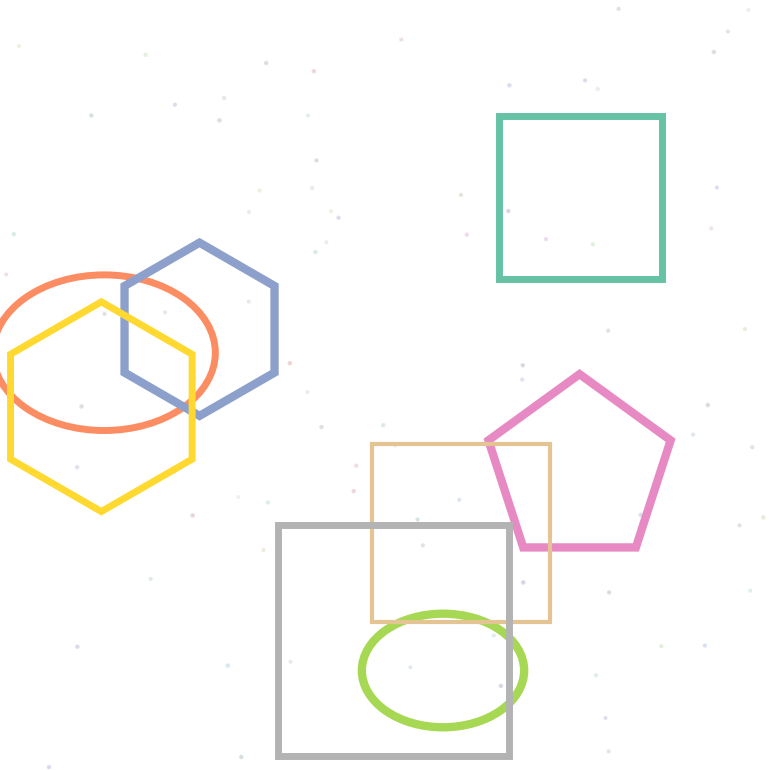[{"shape": "square", "thickness": 2.5, "radius": 0.53, "center": [0.754, 0.743]}, {"shape": "oval", "thickness": 2.5, "radius": 0.72, "center": [0.135, 0.542]}, {"shape": "hexagon", "thickness": 3, "radius": 0.56, "center": [0.259, 0.572]}, {"shape": "pentagon", "thickness": 3, "radius": 0.62, "center": [0.753, 0.39]}, {"shape": "oval", "thickness": 3, "radius": 0.53, "center": [0.575, 0.129]}, {"shape": "hexagon", "thickness": 2.5, "radius": 0.68, "center": [0.132, 0.472]}, {"shape": "square", "thickness": 1.5, "radius": 0.58, "center": [0.599, 0.308]}, {"shape": "square", "thickness": 2.5, "radius": 0.75, "center": [0.511, 0.168]}]